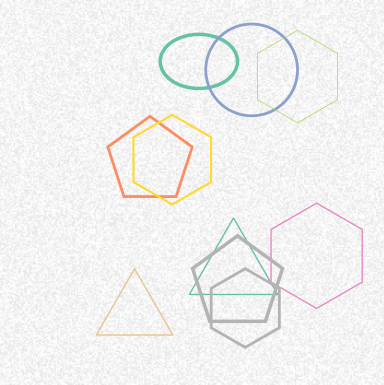[{"shape": "triangle", "thickness": 1, "radius": 0.66, "center": [0.607, 0.301]}, {"shape": "oval", "thickness": 2.5, "radius": 0.5, "center": [0.517, 0.841]}, {"shape": "pentagon", "thickness": 2, "radius": 0.58, "center": [0.39, 0.583]}, {"shape": "circle", "thickness": 2, "radius": 0.6, "center": [0.654, 0.818]}, {"shape": "hexagon", "thickness": 1, "radius": 0.68, "center": [0.822, 0.336]}, {"shape": "hexagon", "thickness": 0.5, "radius": 0.6, "center": [0.773, 0.801]}, {"shape": "hexagon", "thickness": 1.5, "radius": 0.58, "center": [0.447, 0.585]}, {"shape": "triangle", "thickness": 1, "radius": 0.57, "center": [0.349, 0.187]}, {"shape": "hexagon", "thickness": 2, "radius": 0.51, "center": [0.637, 0.2]}, {"shape": "pentagon", "thickness": 2.5, "radius": 0.61, "center": [0.617, 0.265]}]